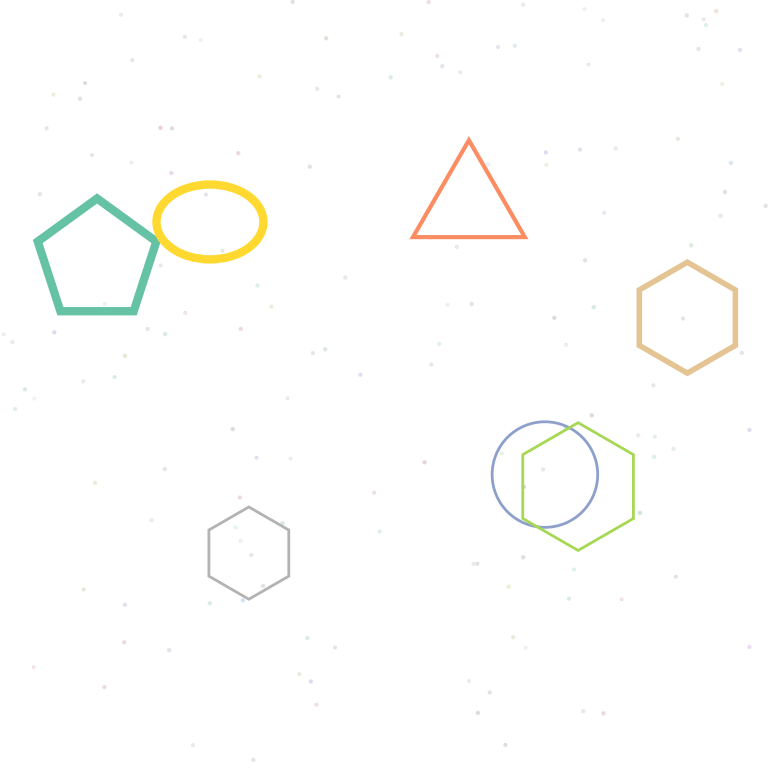[{"shape": "pentagon", "thickness": 3, "radius": 0.4, "center": [0.126, 0.661]}, {"shape": "triangle", "thickness": 1.5, "radius": 0.42, "center": [0.609, 0.734]}, {"shape": "circle", "thickness": 1, "radius": 0.34, "center": [0.708, 0.384]}, {"shape": "hexagon", "thickness": 1, "radius": 0.41, "center": [0.751, 0.368]}, {"shape": "oval", "thickness": 3, "radius": 0.35, "center": [0.273, 0.712]}, {"shape": "hexagon", "thickness": 2, "radius": 0.36, "center": [0.893, 0.587]}, {"shape": "hexagon", "thickness": 1, "radius": 0.3, "center": [0.323, 0.282]}]